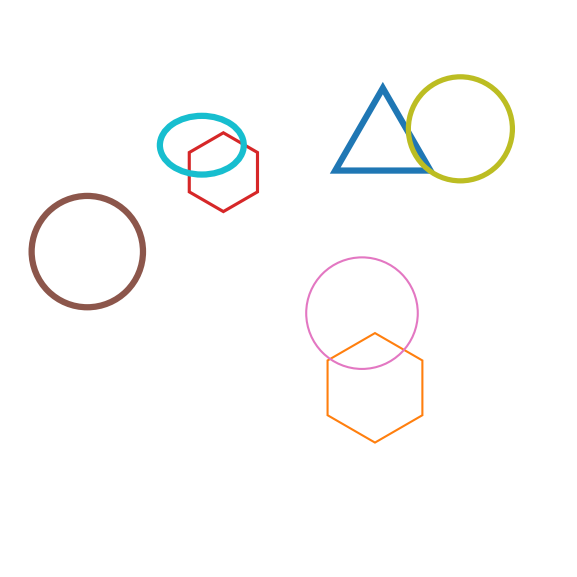[{"shape": "triangle", "thickness": 3, "radius": 0.48, "center": [0.663, 0.751]}, {"shape": "hexagon", "thickness": 1, "radius": 0.47, "center": [0.649, 0.328]}, {"shape": "hexagon", "thickness": 1.5, "radius": 0.34, "center": [0.387, 0.701]}, {"shape": "circle", "thickness": 3, "radius": 0.48, "center": [0.151, 0.563]}, {"shape": "circle", "thickness": 1, "radius": 0.48, "center": [0.627, 0.457]}, {"shape": "circle", "thickness": 2.5, "radius": 0.45, "center": [0.797, 0.776]}, {"shape": "oval", "thickness": 3, "radius": 0.36, "center": [0.349, 0.748]}]